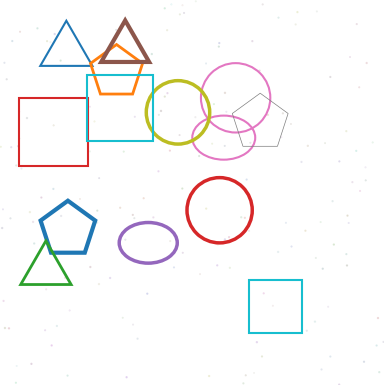[{"shape": "pentagon", "thickness": 3, "radius": 0.37, "center": [0.176, 0.404]}, {"shape": "triangle", "thickness": 1.5, "radius": 0.39, "center": [0.172, 0.868]}, {"shape": "pentagon", "thickness": 2, "radius": 0.36, "center": [0.303, 0.813]}, {"shape": "triangle", "thickness": 2, "radius": 0.38, "center": [0.119, 0.299]}, {"shape": "circle", "thickness": 2.5, "radius": 0.42, "center": [0.57, 0.454]}, {"shape": "square", "thickness": 1.5, "radius": 0.44, "center": [0.139, 0.657]}, {"shape": "oval", "thickness": 2.5, "radius": 0.38, "center": [0.385, 0.369]}, {"shape": "triangle", "thickness": 3, "radius": 0.36, "center": [0.325, 0.875]}, {"shape": "oval", "thickness": 1.5, "radius": 0.41, "center": [0.581, 0.642]}, {"shape": "circle", "thickness": 1.5, "radius": 0.45, "center": [0.612, 0.746]}, {"shape": "pentagon", "thickness": 0.5, "radius": 0.38, "center": [0.676, 0.682]}, {"shape": "circle", "thickness": 2.5, "radius": 0.41, "center": [0.462, 0.708]}, {"shape": "square", "thickness": 1.5, "radius": 0.34, "center": [0.716, 0.203]}, {"shape": "square", "thickness": 1.5, "radius": 0.43, "center": [0.313, 0.721]}]